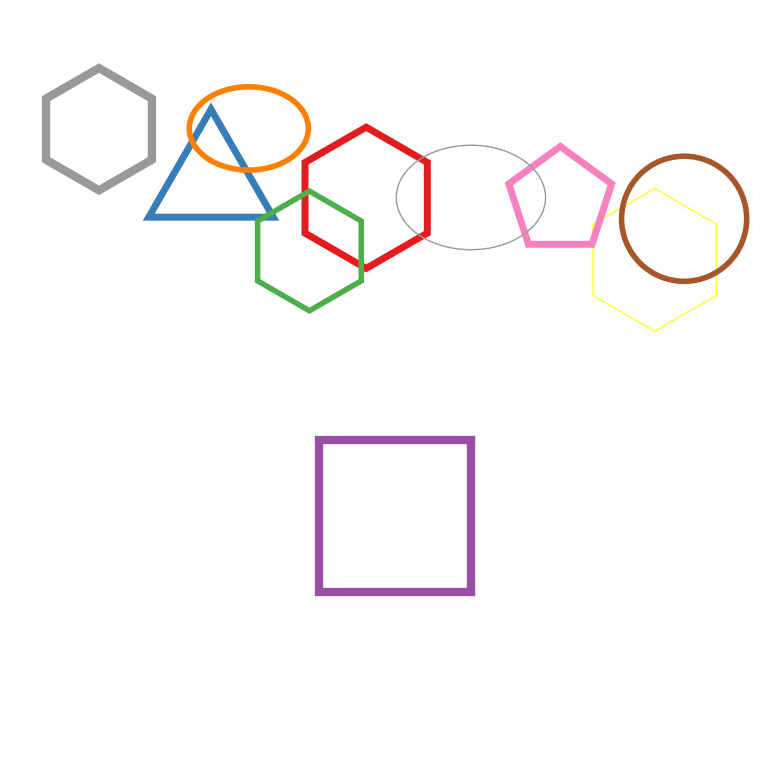[{"shape": "hexagon", "thickness": 2.5, "radius": 0.46, "center": [0.476, 0.743]}, {"shape": "triangle", "thickness": 2.5, "radius": 0.47, "center": [0.274, 0.765]}, {"shape": "hexagon", "thickness": 2, "radius": 0.39, "center": [0.402, 0.674]}, {"shape": "square", "thickness": 3, "radius": 0.5, "center": [0.513, 0.33]}, {"shape": "oval", "thickness": 2, "radius": 0.39, "center": [0.323, 0.833]}, {"shape": "hexagon", "thickness": 0.5, "radius": 0.46, "center": [0.85, 0.662]}, {"shape": "circle", "thickness": 2, "radius": 0.41, "center": [0.888, 0.716]}, {"shape": "pentagon", "thickness": 2.5, "radius": 0.35, "center": [0.728, 0.74]}, {"shape": "hexagon", "thickness": 3, "radius": 0.4, "center": [0.129, 0.832]}, {"shape": "oval", "thickness": 0.5, "radius": 0.48, "center": [0.612, 0.744]}]